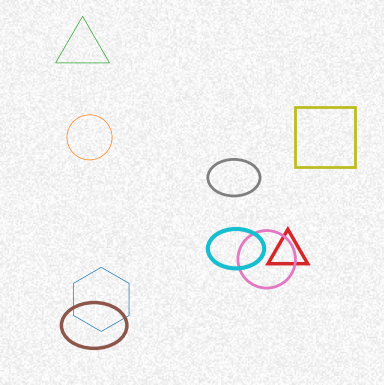[{"shape": "hexagon", "thickness": 0.5, "radius": 0.42, "center": [0.263, 0.222]}, {"shape": "circle", "thickness": 0.5, "radius": 0.29, "center": [0.233, 0.643]}, {"shape": "triangle", "thickness": 0.5, "radius": 0.4, "center": [0.214, 0.877]}, {"shape": "triangle", "thickness": 2.5, "radius": 0.3, "center": [0.748, 0.345]}, {"shape": "oval", "thickness": 2.5, "radius": 0.43, "center": [0.245, 0.155]}, {"shape": "circle", "thickness": 2, "radius": 0.37, "center": [0.693, 0.326]}, {"shape": "oval", "thickness": 2, "radius": 0.34, "center": [0.608, 0.538]}, {"shape": "square", "thickness": 2, "radius": 0.39, "center": [0.844, 0.644]}, {"shape": "oval", "thickness": 3, "radius": 0.37, "center": [0.613, 0.354]}]